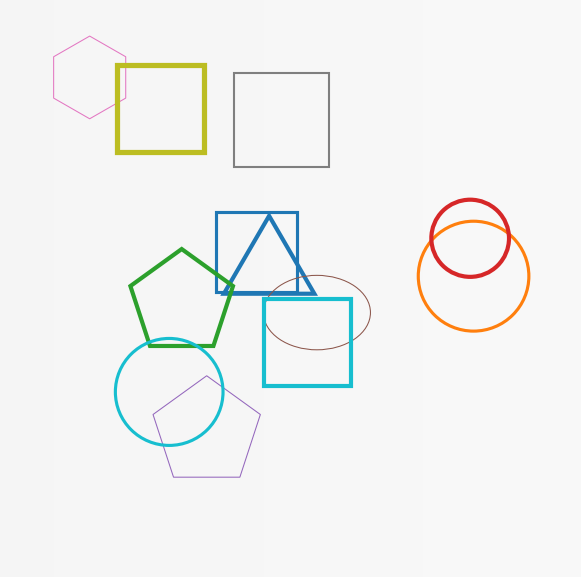[{"shape": "square", "thickness": 1.5, "radius": 0.35, "center": [0.441, 0.563]}, {"shape": "triangle", "thickness": 2, "radius": 0.45, "center": [0.463, 0.535]}, {"shape": "circle", "thickness": 1.5, "radius": 0.48, "center": [0.815, 0.521]}, {"shape": "pentagon", "thickness": 2, "radius": 0.46, "center": [0.313, 0.475]}, {"shape": "circle", "thickness": 2, "radius": 0.33, "center": [0.809, 0.587]}, {"shape": "pentagon", "thickness": 0.5, "radius": 0.49, "center": [0.356, 0.251]}, {"shape": "oval", "thickness": 0.5, "radius": 0.46, "center": [0.545, 0.458]}, {"shape": "hexagon", "thickness": 0.5, "radius": 0.36, "center": [0.154, 0.865]}, {"shape": "square", "thickness": 1, "radius": 0.41, "center": [0.484, 0.791]}, {"shape": "square", "thickness": 2.5, "radius": 0.37, "center": [0.277, 0.811]}, {"shape": "circle", "thickness": 1.5, "radius": 0.46, "center": [0.291, 0.32]}, {"shape": "square", "thickness": 2, "radius": 0.38, "center": [0.529, 0.406]}]